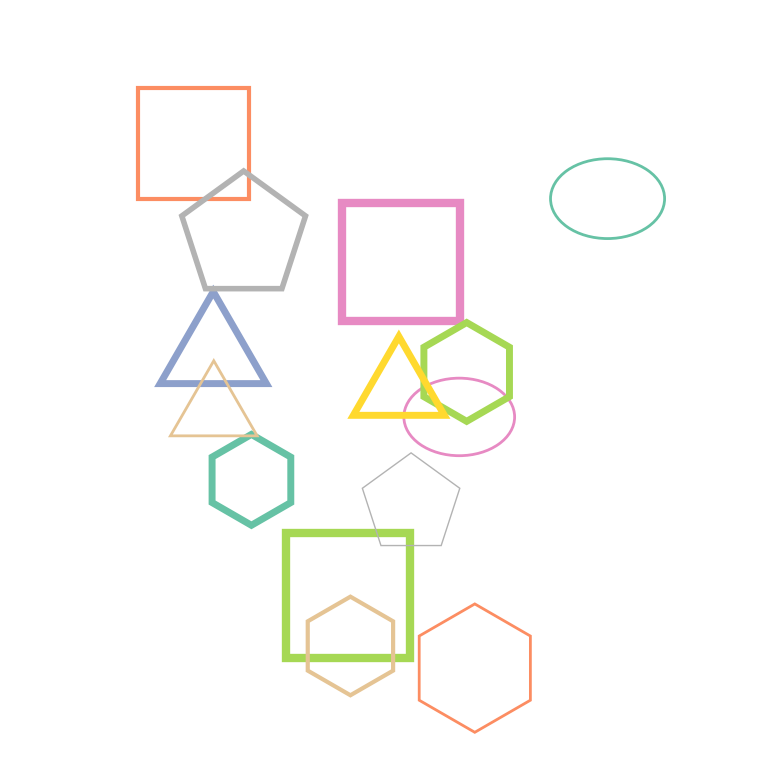[{"shape": "hexagon", "thickness": 2.5, "radius": 0.3, "center": [0.327, 0.377]}, {"shape": "oval", "thickness": 1, "radius": 0.37, "center": [0.789, 0.742]}, {"shape": "square", "thickness": 1.5, "radius": 0.36, "center": [0.251, 0.814]}, {"shape": "hexagon", "thickness": 1, "radius": 0.42, "center": [0.617, 0.132]}, {"shape": "triangle", "thickness": 2.5, "radius": 0.4, "center": [0.277, 0.542]}, {"shape": "oval", "thickness": 1, "radius": 0.36, "center": [0.596, 0.459]}, {"shape": "square", "thickness": 3, "radius": 0.38, "center": [0.521, 0.659]}, {"shape": "square", "thickness": 3, "radius": 0.4, "center": [0.452, 0.227]}, {"shape": "hexagon", "thickness": 2.5, "radius": 0.32, "center": [0.606, 0.517]}, {"shape": "triangle", "thickness": 2.5, "radius": 0.34, "center": [0.518, 0.495]}, {"shape": "triangle", "thickness": 1, "radius": 0.33, "center": [0.278, 0.466]}, {"shape": "hexagon", "thickness": 1.5, "radius": 0.32, "center": [0.455, 0.161]}, {"shape": "pentagon", "thickness": 0.5, "radius": 0.33, "center": [0.534, 0.345]}, {"shape": "pentagon", "thickness": 2, "radius": 0.42, "center": [0.316, 0.693]}]